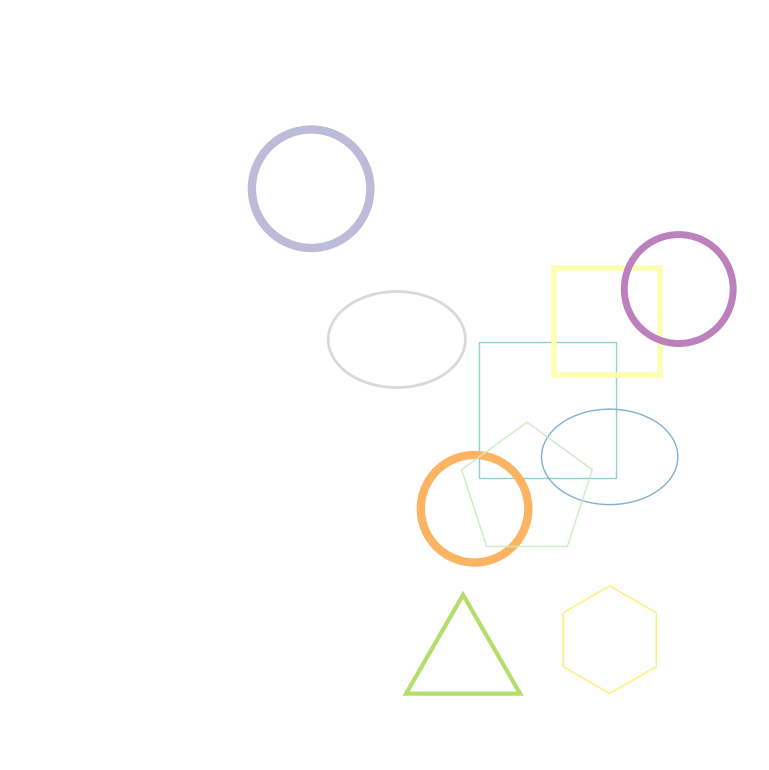[{"shape": "square", "thickness": 0.5, "radius": 0.44, "center": [0.711, 0.467]}, {"shape": "square", "thickness": 2, "radius": 0.35, "center": [0.788, 0.583]}, {"shape": "circle", "thickness": 3, "radius": 0.38, "center": [0.404, 0.755]}, {"shape": "oval", "thickness": 0.5, "radius": 0.44, "center": [0.792, 0.407]}, {"shape": "circle", "thickness": 3, "radius": 0.35, "center": [0.616, 0.339]}, {"shape": "triangle", "thickness": 1.5, "radius": 0.43, "center": [0.601, 0.142]}, {"shape": "oval", "thickness": 1, "radius": 0.45, "center": [0.515, 0.559]}, {"shape": "circle", "thickness": 2.5, "radius": 0.35, "center": [0.881, 0.625]}, {"shape": "pentagon", "thickness": 0.5, "radius": 0.45, "center": [0.684, 0.362]}, {"shape": "hexagon", "thickness": 0.5, "radius": 0.35, "center": [0.792, 0.169]}]